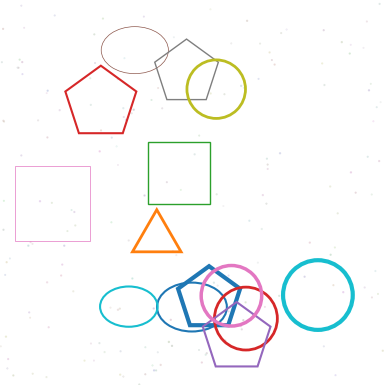[{"shape": "pentagon", "thickness": 3, "radius": 0.42, "center": [0.543, 0.224]}, {"shape": "oval", "thickness": 1.5, "radius": 0.45, "center": [0.499, 0.202]}, {"shape": "triangle", "thickness": 2, "radius": 0.36, "center": [0.407, 0.382]}, {"shape": "square", "thickness": 1, "radius": 0.4, "center": [0.464, 0.55]}, {"shape": "circle", "thickness": 2, "radius": 0.41, "center": [0.639, 0.173]}, {"shape": "pentagon", "thickness": 1.5, "radius": 0.48, "center": [0.262, 0.732]}, {"shape": "pentagon", "thickness": 1.5, "radius": 0.46, "center": [0.615, 0.123]}, {"shape": "oval", "thickness": 0.5, "radius": 0.44, "center": [0.35, 0.87]}, {"shape": "circle", "thickness": 2.5, "radius": 0.39, "center": [0.601, 0.232]}, {"shape": "square", "thickness": 0.5, "radius": 0.49, "center": [0.136, 0.472]}, {"shape": "pentagon", "thickness": 1, "radius": 0.43, "center": [0.485, 0.812]}, {"shape": "circle", "thickness": 2, "radius": 0.38, "center": [0.562, 0.768]}, {"shape": "oval", "thickness": 1.5, "radius": 0.37, "center": [0.335, 0.204]}, {"shape": "circle", "thickness": 3, "radius": 0.45, "center": [0.826, 0.234]}]